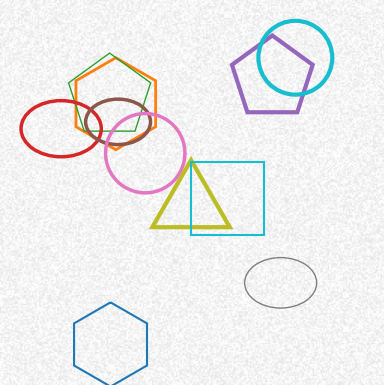[{"shape": "hexagon", "thickness": 1.5, "radius": 0.55, "center": [0.287, 0.105]}, {"shape": "hexagon", "thickness": 2, "radius": 0.6, "center": [0.301, 0.731]}, {"shape": "pentagon", "thickness": 1, "radius": 0.56, "center": [0.285, 0.75]}, {"shape": "oval", "thickness": 2.5, "radius": 0.52, "center": [0.159, 0.666]}, {"shape": "pentagon", "thickness": 3, "radius": 0.55, "center": [0.707, 0.798]}, {"shape": "oval", "thickness": 2.5, "radius": 0.42, "center": [0.307, 0.683]}, {"shape": "circle", "thickness": 2.5, "radius": 0.51, "center": [0.377, 0.602]}, {"shape": "oval", "thickness": 1, "radius": 0.47, "center": [0.729, 0.265]}, {"shape": "triangle", "thickness": 3, "radius": 0.58, "center": [0.496, 0.468]}, {"shape": "circle", "thickness": 3, "radius": 0.48, "center": [0.767, 0.85]}, {"shape": "square", "thickness": 1.5, "radius": 0.47, "center": [0.591, 0.484]}]